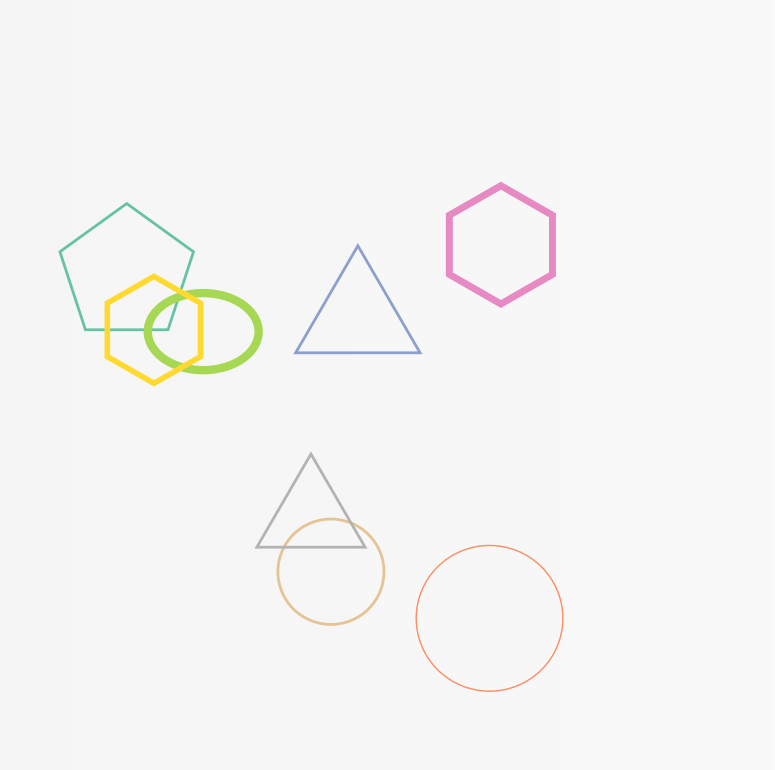[{"shape": "pentagon", "thickness": 1, "radius": 0.45, "center": [0.163, 0.645]}, {"shape": "circle", "thickness": 0.5, "radius": 0.47, "center": [0.632, 0.197]}, {"shape": "triangle", "thickness": 1, "radius": 0.46, "center": [0.462, 0.588]}, {"shape": "hexagon", "thickness": 2.5, "radius": 0.38, "center": [0.646, 0.682]}, {"shape": "oval", "thickness": 3, "radius": 0.36, "center": [0.262, 0.569]}, {"shape": "hexagon", "thickness": 2, "radius": 0.35, "center": [0.199, 0.572]}, {"shape": "circle", "thickness": 1, "radius": 0.34, "center": [0.427, 0.257]}, {"shape": "triangle", "thickness": 1, "radius": 0.4, "center": [0.401, 0.33]}]